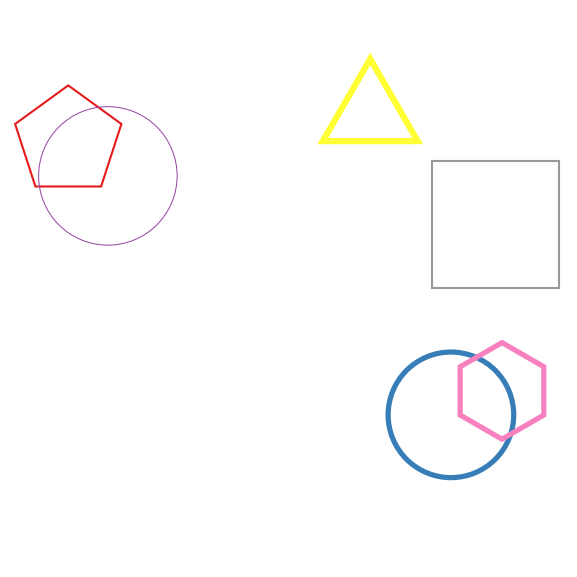[{"shape": "pentagon", "thickness": 1, "radius": 0.48, "center": [0.118, 0.754]}, {"shape": "circle", "thickness": 2.5, "radius": 0.54, "center": [0.781, 0.281]}, {"shape": "circle", "thickness": 0.5, "radius": 0.6, "center": [0.187, 0.695]}, {"shape": "triangle", "thickness": 3, "radius": 0.47, "center": [0.641, 0.802]}, {"shape": "hexagon", "thickness": 2.5, "radius": 0.42, "center": [0.869, 0.322]}, {"shape": "square", "thickness": 1, "radius": 0.55, "center": [0.859, 0.611]}]